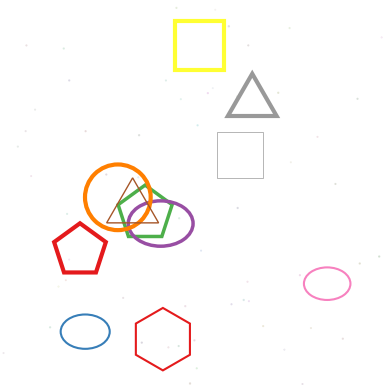[{"shape": "pentagon", "thickness": 3, "radius": 0.35, "center": [0.208, 0.349]}, {"shape": "hexagon", "thickness": 1.5, "radius": 0.41, "center": [0.423, 0.119]}, {"shape": "oval", "thickness": 1.5, "radius": 0.32, "center": [0.221, 0.139]}, {"shape": "pentagon", "thickness": 2.5, "radius": 0.37, "center": [0.377, 0.445]}, {"shape": "oval", "thickness": 2.5, "radius": 0.42, "center": [0.417, 0.419]}, {"shape": "circle", "thickness": 3, "radius": 0.43, "center": [0.306, 0.488]}, {"shape": "square", "thickness": 3, "radius": 0.32, "center": [0.518, 0.882]}, {"shape": "triangle", "thickness": 1, "radius": 0.39, "center": [0.344, 0.46]}, {"shape": "oval", "thickness": 1.5, "radius": 0.3, "center": [0.85, 0.263]}, {"shape": "square", "thickness": 0.5, "radius": 0.3, "center": [0.624, 0.598]}, {"shape": "triangle", "thickness": 3, "radius": 0.37, "center": [0.655, 0.735]}]